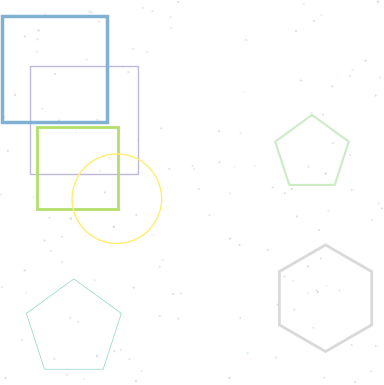[{"shape": "pentagon", "thickness": 0.5, "radius": 0.65, "center": [0.192, 0.146]}, {"shape": "square", "thickness": 1, "radius": 0.7, "center": [0.218, 0.689]}, {"shape": "square", "thickness": 2.5, "radius": 0.69, "center": [0.142, 0.821]}, {"shape": "square", "thickness": 2, "radius": 0.53, "center": [0.201, 0.563]}, {"shape": "hexagon", "thickness": 2, "radius": 0.69, "center": [0.846, 0.225]}, {"shape": "pentagon", "thickness": 1.5, "radius": 0.5, "center": [0.81, 0.601]}, {"shape": "circle", "thickness": 1, "radius": 0.58, "center": [0.304, 0.484]}]